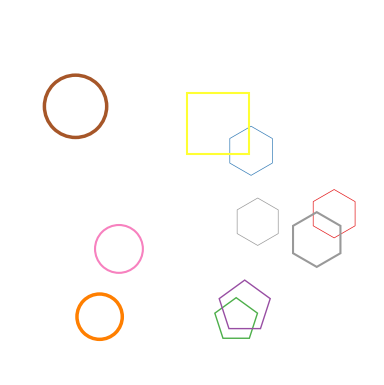[{"shape": "hexagon", "thickness": 0.5, "radius": 0.31, "center": [0.868, 0.445]}, {"shape": "hexagon", "thickness": 0.5, "radius": 0.32, "center": [0.652, 0.608]}, {"shape": "pentagon", "thickness": 1, "radius": 0.29, "center": [0.613, 0.169]}, {"shape": "pentagon", "thickness": 1, "radius": 0.35, "center": [0.636, 0.203]}, {"shape": "circle", "thickness": 2.5, "radius": 0.29, "center": [0.259, 0.177]}, {"shape": "square", "thickness": 1.5, "radius": 0.4, "center": [0.566, 0.679]}, {"shape": "circle", "thickness": 2.5, "radius": 0.4, "center": [0.196, 0.724]}, {"shape": "circle", "thickness": 1.5, "radius": 0.31, "center": [0.309, 0.353]}, {"shape": "hexagon", "thickness": 1.5, "radius": 0.36, "center": [0.823, 0.378]}, {"shape": "hexagon", "thickness": 0.5, "radius": 0.31, "center": [0.669, 0.424]}]